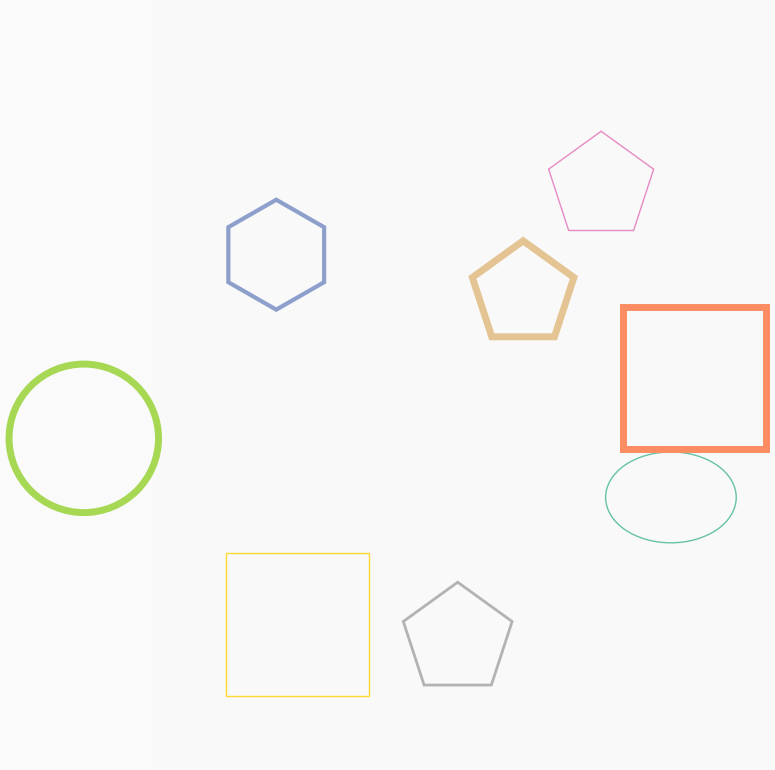[{"shape": "oval", "thickness": 0.5, "radius": 0.42, "center": [0.866, 0.354]}, {"shape": "square", "thickness": 2.5, "radius": 0.46, "center": [0.896, 0.509]}, {"shape": "hexagon", "thickness": 1.5, "radius": 0.36, "center": [0.356, 0.669]}, {"shape": "pentagon", "thickness": 0.5, "radius": 0.36, "center": [0.776, 0.758]}, {"shape": "circle", "thickness": 2.5, "radius": 0.48, "center": [0.108, 0.431]}, {"shape": "square", "thickness": 0.5, "radius": 0.46, "center": [0.384, 0.189]}, {"shape": "pentagon", "thickness": 2.5, "radius": 0.34, "center": [0.675, 0.618]}, {"shape": "pentagon", "thickness": 1, "radius": 0.37, "center": [0.591, 0.17]}]